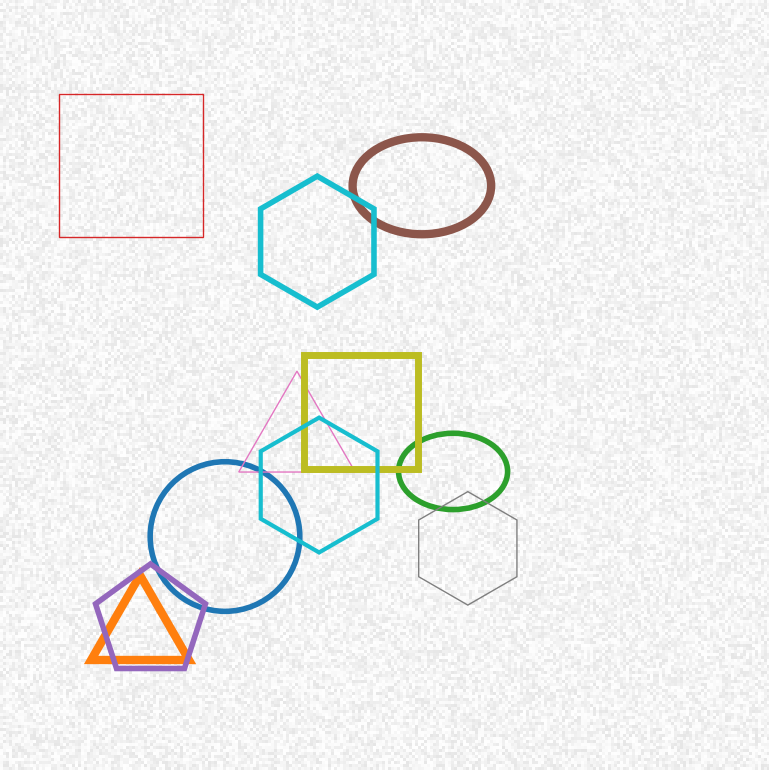[{"shape": "circle", "thickness": 2, "radius": 0.49, "center": [0.292, 0.303]}, {"shape": "triangle", "thickness": 3, "radius": 0.37, "center": [0.182, 0.18]}, {"shape": "oval", "thickness": 2, "radius": 0.35, "center": [0.588, 0.388]}, {"shape": "square", "thickness": 0.5, "radius": 0.47, "center": [0.17, 0.785]}, {"shape": "pentagon", "thickness": 2, "radius": 0.38, "center": [0.195, 0.193]}, {"shape": "oval", "thickness": 3, "radius": 0.45, "center": [0.548, 0.759]}, {"shape": "triangle", "thickness": 0.5, "radius": 0.44, "center": [0.386, 0.431]}, {"shape": "hexagon", "thickness": 0.5, "radius": 0.37, "center": [0.608, 0.288]}, {"shape": "square", "thickness": 2.5, "radius": 0.37, "center": [0.469, 0.465]}, {"shape": "hexagon", "thickness": 2, "radius": 0.43, "center": [0.412, 0.686]}, {"shape": "hexagon", "thickness": 1.5, "radius": 0.44, "center": [0.414, 0.37]}]